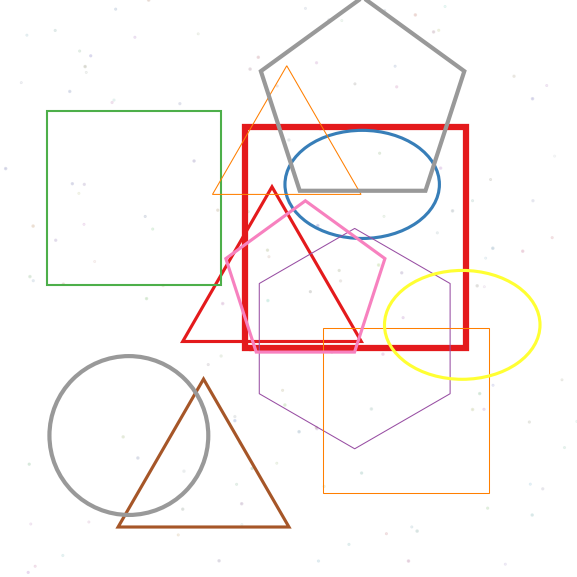[{"shape": "triangle", "thickness": 1.5, "radius": 0.89, "center": [0.471, 0.497]}, {"shape": "square", "thickness": 3, "radius": 0.96, "center": [0.616, 0.588]}, {"shape": "oval", "thickness": 1.5, "radius": 0.67, "center": [0.627, 0.68]}, {"shape": "square", "thickness": 1, "radius": 0.75, "center": [0.231, 0.656]}, {"shape": "hexagon", "thickness": 0.5, "radius": 0.95, "center": [0.614, 0.413]}, {"shape": "triangle", "thickness": 0.5, "radius": 0.74, "center": [0.497, 0.737]}, {"shape": "square", "thickness": 0.5, "radius": 0.72, "center": [0.703, 0.288]}, {"shape": "oval", "thickness": 1.5, "radius": 0.67, "center": [0.8, 0.437]}, {"shape": "triangle", "thickness": 1.5, "radius": 0.85, "center": [0.352, 0.172]}, {"shape": "pentagon", "thickness": 1.5, "radius": 0.72, "center": [0.529, 0.507]}, {"shape": "circle", "thickness": 2, "radius": 0.69, "center": [0.223, 0.245]}, {"shape": "pentagon", "thickness": 2, "radius": 0.93, "center": [0.628, 0.819]}]